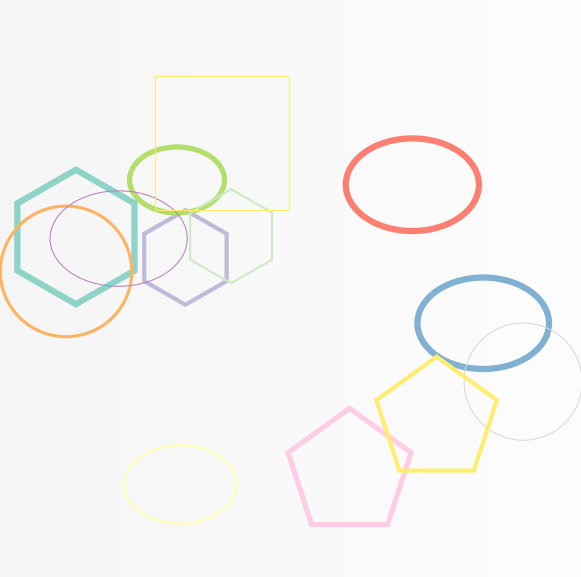[{"shape": "hexagon", "thickness": 3, "radius": 0.58, "center": [0.131, 0.589]}, {"shape": "oval", "thickness": 1, "radius": 0.48, "center": [0.31, 0.16]}, {"shape": "hexagon", "thickness": 2, "radius": 0.41, "center": [0.319, 0.553]}, {"shape": "oval", "thickness": 3, "radius": 0.57, "center": [0.709, 0.679]}, {"shape": "oval", "thickness": 3, "radius": 0.57, "center": [0.831, 0.439]}, {"shape": "circle", "thickness": 1.5, "radius": 0.57, "center": [0.114, 0.529]}, {"shape": "oval", "thickness": 2.5, "radius": 0.41, "center": [0.305, 0.688]}, {"shape": "pentagon", "thickness": 2.5, "radius": 0.56, "center": [0.601, 0.181]}, {"shape": "circle", "thickness": 0.5, "radius": 0.51, "center": [0.9, 0.338]}, {"shape": "oval", "thickness": 0.5, "radius": 0.59, "center": [0.204, 0.586]}, {"shape": "hexagon", "thickness": 1, "radius": 0.41, "center": [0.398, 0.59]}, {"shape": "pentagon", "thickness": 2, "radius": 0.55, "center": [0.751, 0.272]}, {"shape": "square", "thickness": 0.5, "radius": 0.58, "center": [0.382, 0.751]}]